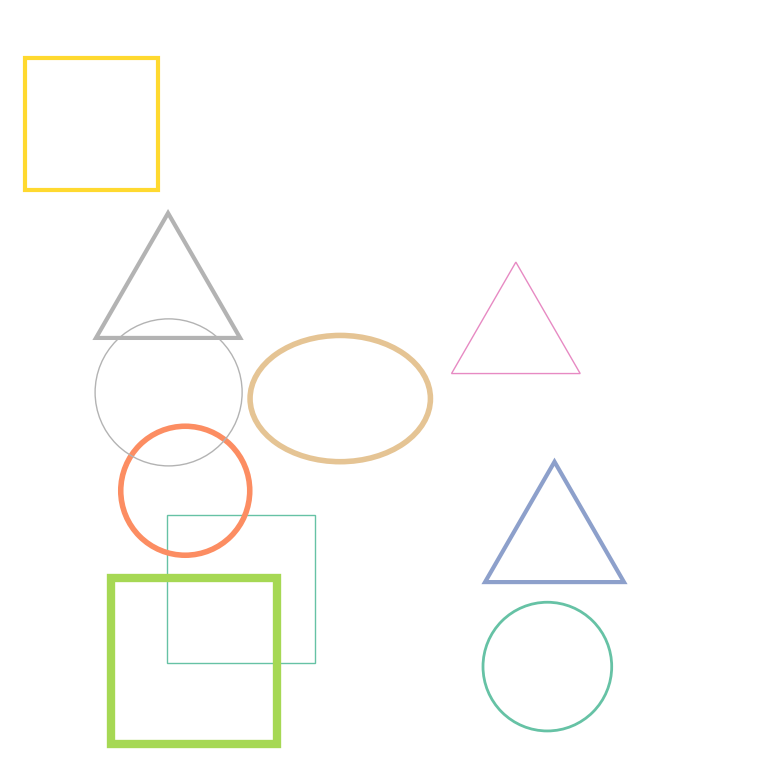[{"shape": "circle", "thickness": 1, "radius": 0.42, "center": [0.711, 0.134]}, {"shape": "square", "thickness": 0.5, "radius": 0.48, "center": [0.313, 0.236]}, {"shape": "circle", "thickness": 2, "radius": 0.42, "center": [0.241, 0.363]}, {"shape": "triangle", "thickness": 1.5, "radius": 0.52, "center": [0.72, 0.296]}, {"shape": "triangle", "thickness": 0.5, "radius": 0.48, "center": [0.67, 0.563]}, {"shape": "square", "thickness": 3, "radius": 0.54, "center": [0.252, 0.141]}, {"shape": "square", "thickness": 1.5, "radius": 0.43, "center": [0.119, 0.839]}, {"shape": "oval", "thickness": 2, "radius": 0.59, "center": [0.442, 0.482]}, {"shape": "triangle", "thickness": 1.5, "radius": 0.54, "center": [0.218, 0.615]}, {"shape": "circle", "thickness": 0.5, "radius": 0.48, "center": [0.219, 0.49]}]